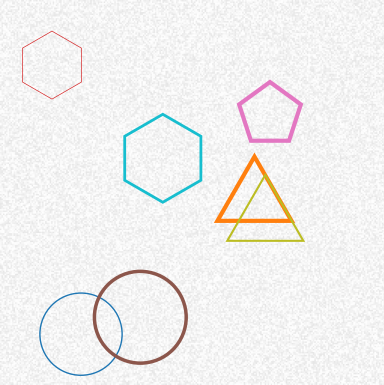[{"shape": "circle", "thickness": 1, "radius": 0.53, "center": [0.21, 0.132]}, {"shape": "triangle", "thickness": 3, "radius": 0.56, "center": [0.661, 0.482]}, {"shape": "hexagon", "thickness": 0.5, "radius": 0.44, "center": [0.135, 0.831]}, {"shape": "circle", "thickness": 2.5, "radius": 0.6, "center": [0.364, 0.176]}, {"shape": "pentagon", "thickness": 3, "radius": 0.42, "center": [0.701, 0.703]}, {"shape": "triangle", "thickness": 1.5, "radius": 0.57, "center": [0.689, 0.432]}, {"shape": "hexagon", "thickness": 2, "radius": 0.57, "center": [0.423, 0.589]}]